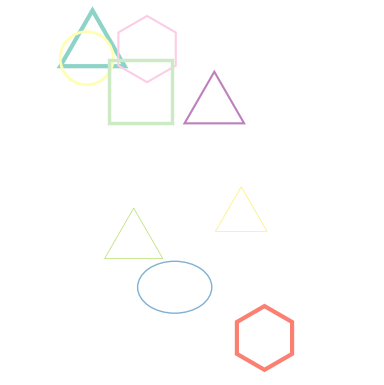[{"shape": "triangle", "thickness": 3, "radius": 0.48, "center": [0.24, 0.876]}, {"shape": "circle", "thickness": 2, "radius": 0.34, "center": [0.225, 0.849]}, {"shape": "hexagon", "thickness": 3, "radius": 0.41, "center": [0.687, 0.122]}, {"shape": "oval", "thickness": 1, "radius": 0.48, "center": [0.454, 0.254]}, {"shape": "triangle", "thickness": 0.5, "radius": 0.44, "center": [0.347, 0.372]}, {"shape": "hexagon", "thickness": 1.5, "radius": 0.43, "center": [0.382, 0.873]}, {"shape": "triangle", "thickness": 1.5, "radius": 0.45, "center": [0.557, 0.724]}, {"shape": "square", "thickness": 2.5, "radius": 0.41, "center": [0.365, 0.762]}, {"shape": "triangle", "thickness": 0.5, "radius": 0.39, "center": [0.627, 0.438]}]